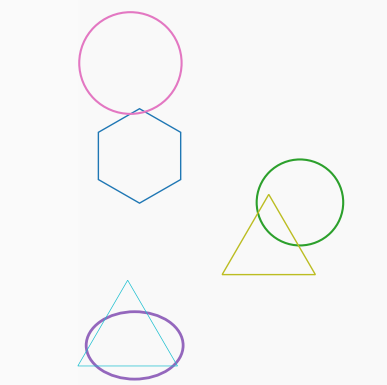[{"shape": "hexagon", "thickness": 1, "radius": 0.61, "center": [0.36, 0.595]}, {"shape": "circle", "thickness": 1.5, "radius": 0.56, "center": [0.774, 0.474]}, {"shape": "oval", "thickness": 2, "radius": 0.63, "center": [0.347, 0.103]}, {"shape": "circle", "thickness": 1.5, "radius": 0.66, "center": [0.337, 0.836]}, {"shape": "triangle", "thickness": 1, "radius": 0.69, "center": [0.694, 0.356]}, {"shape": "triangle", "thickness": 0.5, "radius": 0.74, "center": [0.329, 0.124]}]